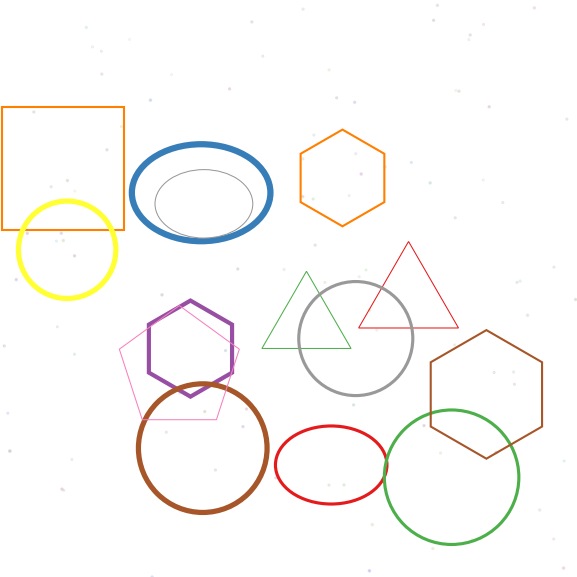[{"shape": "triangle", "thickness": 0.5, "radius": 0.5, "center": [0.707, 0.481]}, {"shape": "oval", "thickness": 1.5, "radius": 0.48, "center": [0.574, 0.194]}, {"shape": "oval", "thickness": 3, "radius": 0.6, "center": [0.348, 0.665]}, {"shape": "triangle", "thickness": 0.5, "radius": 0.45, "center": [0.531, 0.44]}, {"shape": "circle", "thickness": 1.5, "radius": 0.58, "center": [0.782, 0.173]}, {"shape": "hexagon", "thickness": 2, "radius": 0.42, "center": [0.33, 0.396]}, {"shape": "hexagon", "thickness": 1, "radius": 0.42, "center": [0.593, 0.691]}, {"shape": "square", "thickness": 1, "radius": 0.53, "center": [0.108, 0.707]}, {"shape": "circle", "thickness": 2.5, "radius": 0.42, "center": [0.116, 0.567]}, {"shape": "circle", "thickness": 2.5, "radius": 0.56, "center": [0.351, 0.223]}, {"shape": "hexagon", "thickness": 1, "radius": 0.56, "center": [0.842, 0.316]}, {"shape": "pentagon", "thickness": 0.5, "radius": 0.55, "center": [0.311, 0.361]}, {"shape": "oval", "thickness": 0.5, "radius": 0.42, "center": [0.353, 0.646]}, {"shape": "circle", "thickness": 1.5, "radius": 0.49, "center": [0.616, 0.413]}]